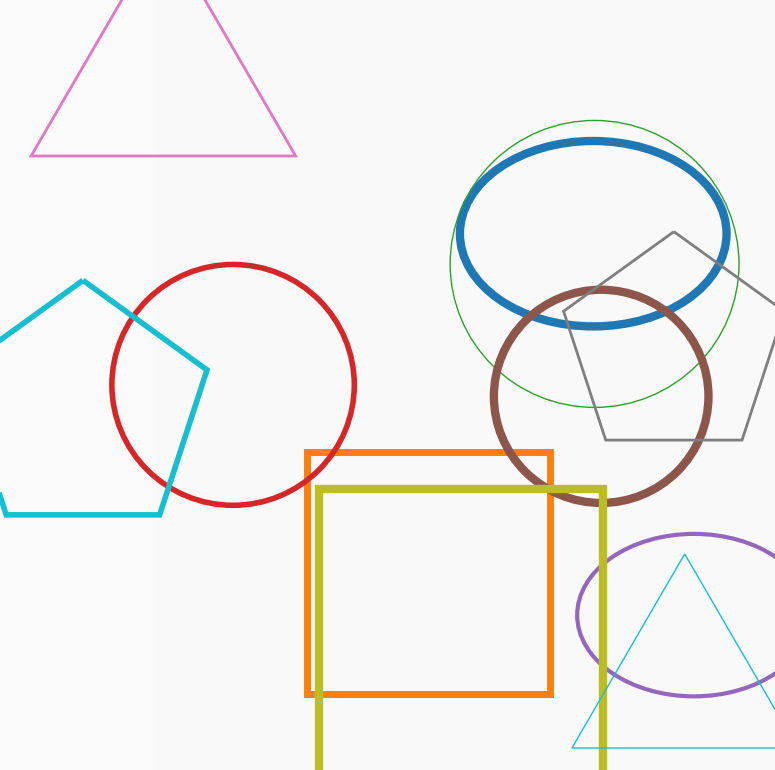[{"shape": "oval", "thickness": 3, "radius": 0.86, "center": [0.765, 0.696]}, {"shape": "square", "thickness": 2.5, "radius": 0.79, "center": [0.553, 0.256]}, {"shape": "circle", "thickness": 0.5, "radius": 0.93, "center": [0.767, 0.657]}, {"shape": "circle", "thickness": 2, "radius": 0.78, "center": [0.301, 0.5]}, {"shape": "oval", "thickness": 1.5, "radius": 0.75, "center": [0.895, 0.201]}, {"shape": "circle", "thickness": 3, "radius": 0.69, "center": [0.776, 0.485]}, {"shape": "triangle", "thickness": 1, "radius": 0.99, "center": [0.211, 0.896]}, {"shape": "pentagon", "thickness": 1, "radius": 0.75, "center": [0.87, 0.55]}, {"shape": "square", "thickness": 3, "radius": 0.92, "center": [0.595, 0.182]}, {"shape": "pentagon", "thickness": 2, "radius": 0.84, "center": [0.107, 0.468]}, {"shape": "triangle", "thickness": 0.5, "radius": 0.84, "center": [0.883, 0.113]}]